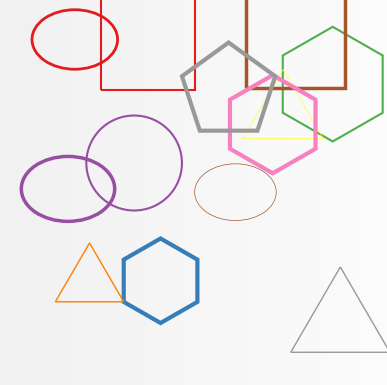[{"shape": "square", "thickness": 1.5, "radius": 0.61, "center": [0.382, 0.89]}, {"shape": "oval", "thickness": 2, "radius": 0.55, "center": [0.193, 0.897]}, {"shape": "hexagon", "thickness": 3, "radius": 0.55, "center": [0.414, 0.271]}, {"shape": "hexagon", "thickness": 1.5, "radius": 0.74, "center": [0.859, 0.781]}, {"shape": "oval", "thickness": 2.5, "radius": 0.6, "center": [0.175, 0.509]}, {"shape": "circle", "thickness": 1.5, "radius": 0.62, "center": [0.346, 0.577]}, {"shape": "triangle", "thickness": 1, "radius": 0.51, "center": [0.231, 0.267]}, {"shape": "triangle", "thickness": 0.5, "radius": 0.6, "center": [0.73, 0.7]}, {"shape": "square", "thickness": 2.5, "radius": 0.64, "center": [0.763, 0.898]}, {"shape": "oval", "thickness": 0.5, "radius": 0.53, "center": [0.608, 0.501]}, {"shape": "hexagon", "thickness": 3, "radius": 0.64, "center": [0.704, 0.677]}, {"shape": "pentagon", "thickness": 3, "radius": 0.63, "center": [0.59, 0.763]}, {"shape": "triangle", "thickness": 1, "radius": 0.74, "center": [0.878, 0.159]}]